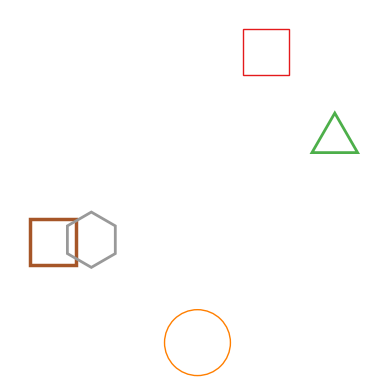[{"shape": "square", "thickness": 1, "radius": 0.3, "center": [0.69, 0.864]}, {"shape": "triangle", "thickness": 2, "radius": 0.34, "center": [0.87, 0.638]}, {"shape": "circle", "thickness": 1, "radius": 0.43, "center": [0.513, 0.11]}, {"shape": "square", "thickness": 2.5, "radius": 0.3, "center": [0.138, 0.372]}, {"shape": "hexagon", "thickness": 2, "radius": 0.36, "center": [0.237, 0.377]}]